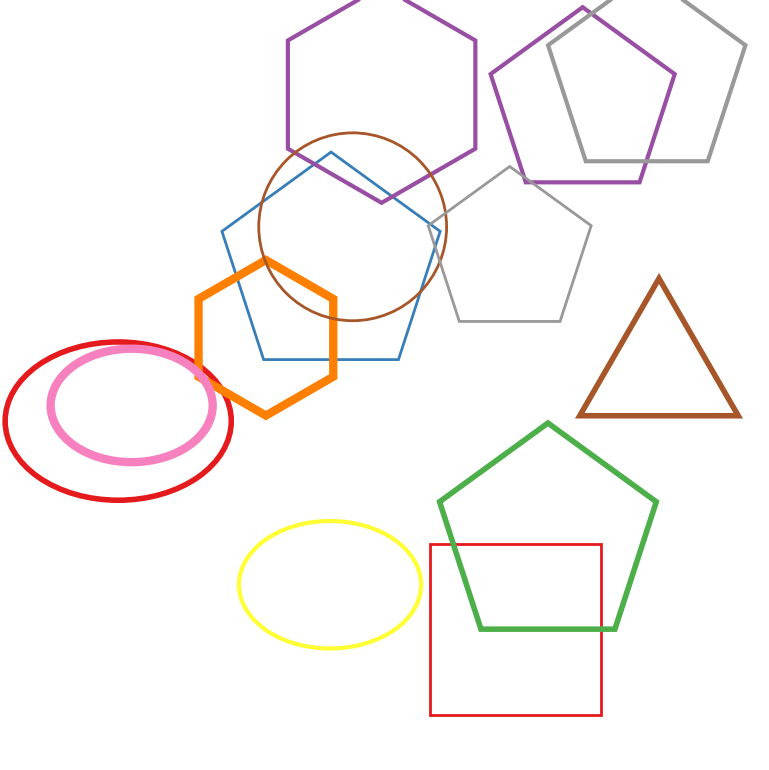[{"shape": "oval", "thickness": 2, "radius": 0.73, "center": [0.154, 0.453]}, {"shape": "square", "thickness": 1, "radius": 0.56, "center": [0.67, 0.183]}, {"shape": "pentagon", "thickness": 1, "radius": 0.74, "center": [0.43, 0.654]}, {"shape": "pentagon", "thickness": 2, "radius": 0.74, "center": [0.712, 0.303]}, {"shape": "hexagon", "thickness": 1.5, "radius": 0.7, "center": [0.496, 0.877]}, {"shape": "pentagon", "thickness": 1.5, "radius": 0.63, "center": [0.757, 0.865]}, {"shape": "hexagon", "thickness": 3, "radius": 0.51, "center": [0.345, 0.561]}, {"shape": "oval", "thickness": 1.5, "radius": 0.59, "center": [0.429, 0.241]}, {"shape": "circle", "thickness": 1, "radius": 0.61, "center": [0.458, 0.705]}, {"shape": "triangle", "thickness": 2, "radius": 0.59, "center": [0.856, 0.519]}, {"shape": "oval", "thickness": 3, "radius": 0.53, "center": [0.171, 0.473]}, {"shape": "pentagon", "thickness": 1, "radius": 0.56, "center": [0.662, 0.673]}, {"shape": "pentagon", "thickness": 1.5, "radius": 0.67, "center": [0.84, 0.9]}]